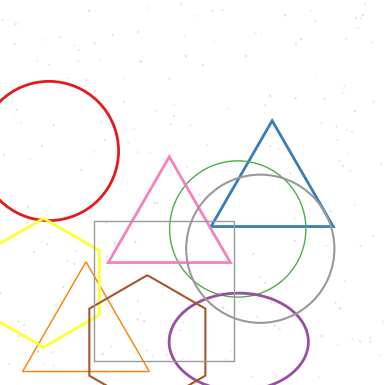[{"shape": "circle", "thickness": 2, "radius": 0.9, "center": [0.127, 0.608]}, {"shape": "triangle", "thickness": 2, "radius": 0.92, "center": [0.707, 0.503]}, {"shape": "circle", "thickness": 1, "radius": 0.88, "center": [0.618, 0.405]}, {"shape": "oval", "thickness": 2, "radius": 0.9, "center": [0.62, 0.112]}, {"shape": "triangle", "thickness": 1, "radius": 0.95, "center": [0.223, 0.13]}, {"shape": "hexagon", "thickness": 2, "radius": 0.84, "center": [0.113, 0.265]}, {"shape": "hexagon", "thickness": 1.5, "radius": 0.87, "center": [0.383, 0.111]}, {"shape": "triangle", "thickness": 2, "radius": 0.92, "center": [0.44, 0.41]}, {"shape": "circle", "thickness": 1.5, "radius": 0.96, "center": [0.676, 0.354]}, {"shape": "square", "thickness": 1, "radius": 0.91, "center": [0.427, 0.245]}]